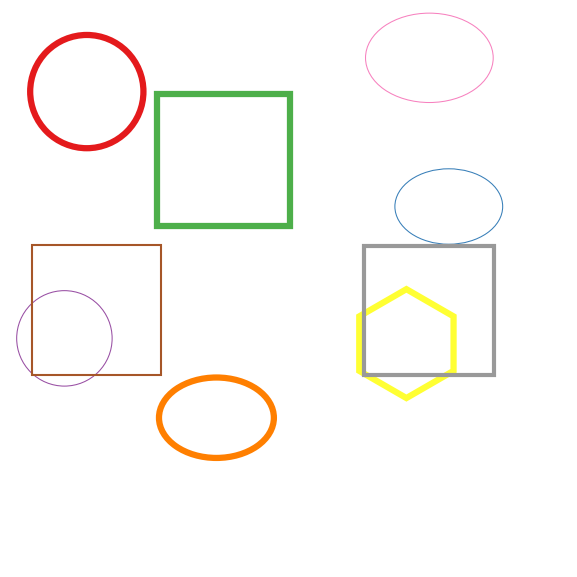[{"shape": "circle", "thickness": 3, "radius": 0.49, "center": [0.15, 0.841]}, {"shape": "oval", "thickness": 0.5, "radius": 0.47, "center": [0.777, 0.642]}, {"shape": "square", "thickness": 3, "radius": 0.57, "center": [0.387, 0.722]}, {"shape": "circle", "thickness": 0.5, "radius": 0.41, "center": [0.112, 0.413]}, {"shape": "oval", "thickness": 3, "radius": 0.5, "center": [0.375, 0.276]}, {"shape": "hexagon", "thickness": 3, "radius": 0.47, "center": [0.704, 0.404]}, {"shape": "square", "thickness": 1, "radius": 0.56, "center": [0.167, 0.463]}, {"shape": "oval", "thickness": 0.5, "radius": 0.55, "center": [0.743, 0.899]}, {"shape": "square", "thickness": 2, "radius": 0.56, "center": [0.743, 0.461]}]